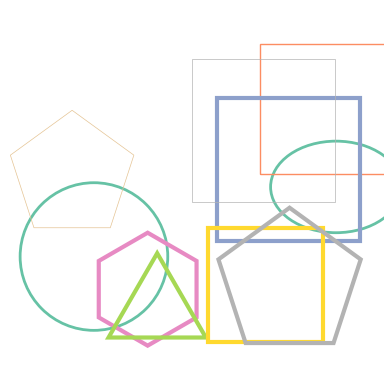[{"shape": "circle", "thickness": 2, "radius": 0.96, "center": [0.244, 0.334]}, {"shape": "oval", "thickness": 2, "radius": 0.85, "center": [0.873, 0.514]}, {"shape": "square", "thickness": 1, "radius": 0.84, "center": [0.844, 0.716]}, {"shape": "square", "thickness": 3, "radius": 0.93, "center": [0.749, 0.559]}, {"shape": "hexagon", "thickness": 3, "radius": 0.73, "center": [0.384, 0.249]}, {"shape": "triangle", "thickness": 3, "radius": 0.73, "center": [0.408, 0.196]}, {"shape": "square", "thickness": 3, "radius": 0.75, "center": [0.69, 0.26]}, {"shape": "pentagon", "thickness": 0.5, "radius": 0.84, "center": [0.187, 0.545]}, {"shape": "pentagon", "thickness": 3, "radius": 0.97, "center": [0.752, 0.266]}, {"shape": "square", "thickness": 0.5, "radius": 0.93, "center": [0.684, 0.661]}]